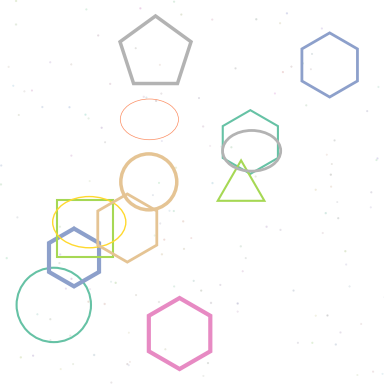[{"shape": "circle", "thickness": 1.5, "radius": 0.48, "center": [0.14, 0.208]}, {"shape": "hexagon", "thickness": 1.5, "radius": 0.41, "center": [0.65, 0.631]}, {"shape": "oval", "thickness": 0.5, "radius": 0.38, "center": [0.388, 0.69]}, {"shape": "hexagon", "thickness": 2, "radius": 0.42, "center": [0.856, 0.831]}, {"shape": "hexagon", "thickness": 3, "radius": 0.38, "center": [0.192, 0.331]}, {"shape": "hexagon", "thickness": 3, "radius": 0.46, "center": [0.466, 0.134]}, {"shape": "square", "thickness": 1.5, "radius": 0.37, "center": [0.221, 0.406]}, {"shape": "triangle", "thickness": 1.5, "radius": 0.35, "center": [0.626, 0.513]}, {"shape": "oval", "thickness": 1, "radius": 0.47, "center": [0.232, 0.423]}, {"shape": "hexagon", "thickness": 2, "radius": 0.44, "center": [0.331, 0.408]}, {"shape": "circle", "thickness": 2.5, "radius": 0.36, "center": [0.386, 0.528]}, {"shape": "oval", "thickness": 2, "radius": 0.38, "center": [0.654, 0.608]}, {"shape": "pentagon", "thickness": 2.5, "radius": 0.48, "center": [0.404, 0.862]}]